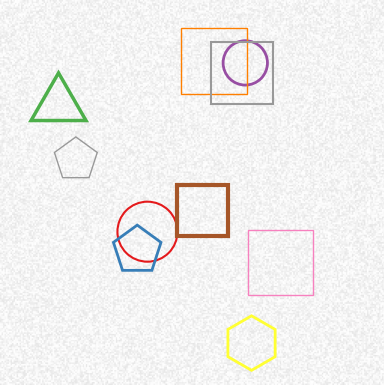[{"shape": "circle", "thickness": 1.5, "radius": 0.39, "center": [0.383, 0.398]}, {"shape": "pentagon", "thickness": 2, "radius": 0.32, "center": [0.356, 0.35]}, {"shape": "triangle", "thickness": 2.5, "radius": 0.41, "center": [0.152, 0.728]}, {"shape": "circle", "thickness": 2, "radius": 0.29, "center": [0.637, 0.837]}, {"shape": "square", "thickness": 1, "radius": 0.42, "center": [0.556, 0.842]}, {"shape": "hexagon", "thickness": 2, "radius": 0.35, "center": [0.653, 0.109]}, {"shape": "square", "thickness": 3, "radius": 0.33, "center": [0.527, 0.454]}, {"shape": "square", "thickness": 1, "radius": 0.42, "center": [0.728, 0.318]}, {"shape": "square", "thickness": 1.5, "radius": 0.4, "center": [0.628, 0.81]}, {"shape": "pentagon", "thickness": 1, "radius": 0.29, "center": [0.197, 0.586]}]